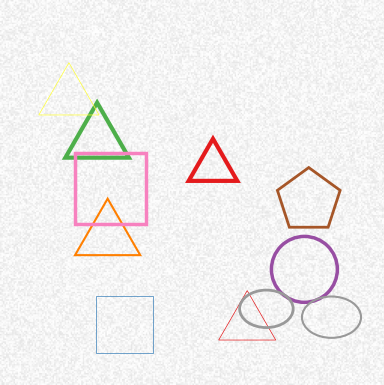[{"shape": "triangle", "thickness": 3, "radius": 0.36, "center": [0.553, 0.567]}, {"shape": "triangle", "thickness": 0.5, "radius": 0.43, "center": [0.642, 0.16]}, {"shape": "square", "thickness": 0.5, "radius": 0.37, "center": [0.323, 0.157]}, {"shape": "triangle", "thickness": 3, "radius": 0.48, "center": [0.252, 0.638]}, {"shape": "circle", "thickness": 2.5, "radius": 0.43, "center": [0.791, 0.3]}, {"shape": "triangle", "thickness": 1.5, "radius": 0.49, "center": [0.28, 0.386]}, {"shape": "triangle", "thickness": 0.5, "radius": 0.45, "center": [0.179, 0.747]}, {"shape": "pentagon", "thickness": 2, "radius": 0.43, "center": [0.802, 0.479]}, {"shape": "square", "thickness": 2.5, "radius": 0.46, "center": [0.286, 0.511]}, {"shape": "oval", "thickness": 1.5, "radius": 0.38, "center": [0.861, 0.176]}, {"shape": "oval", "thickness": 2, "radius": 0.35, "center": [0.692, 0.198]}]